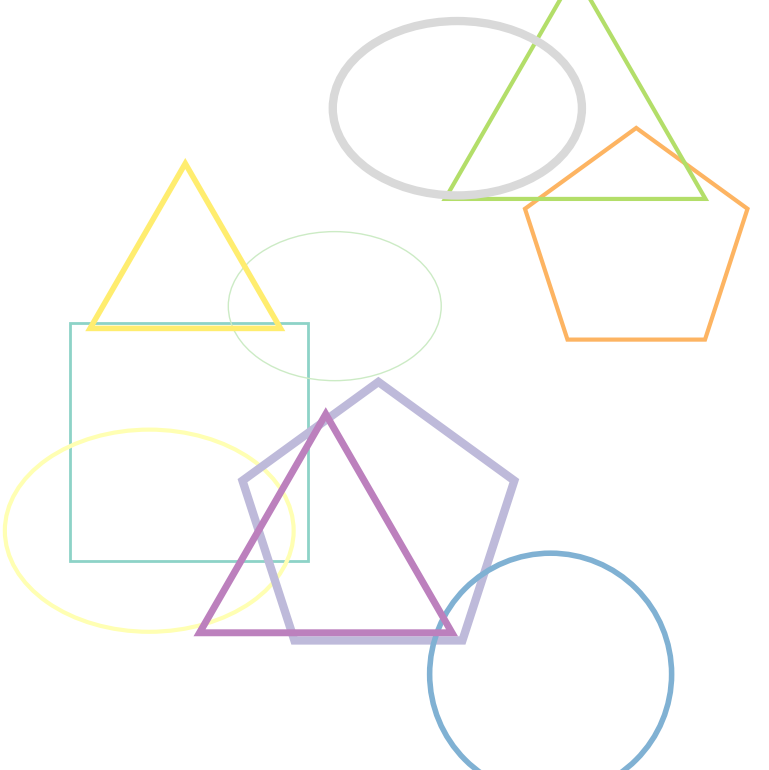[{"shape": "square", "thickness": 1, "radius": 0.77, "center": [0.246, 0.426]}, {"shape": "oval", "thickness": 1.5, "radius": 0.94, "center": [0.194, 0.311]}, {"shape": "pentagon", "thickness": 3, "radius": 0.93, "center": [0.491, 0.318]}, {"shape": "circle", "thickness": 2, "radius": 0.79, "center": [0.715, 0.124]}, {"shape": "pentagon", "thickness": 1.5, "radius": 0.76, "center": [0.826, 0.682]}, {"shape": "triangle", "thickness": 1.5, "radius": 0.98, "center": [0.747, 0.839]}, {"shape": "oval", "thickness": 3, "radius": 0.81, "center": [0.594, 0.859]}, {"shape": "triangle", "thickness": 2.5, "radius": 0.95, "center": [0.423, 0.273]}, {"shape": "oval", "thickness": 0.5, "radius": 0.69, "center": [0.435, 0.602]}, {"shape": "triangle", "thickness": 2, "radius": 0.71, "center": [0.241, 0.645]}]